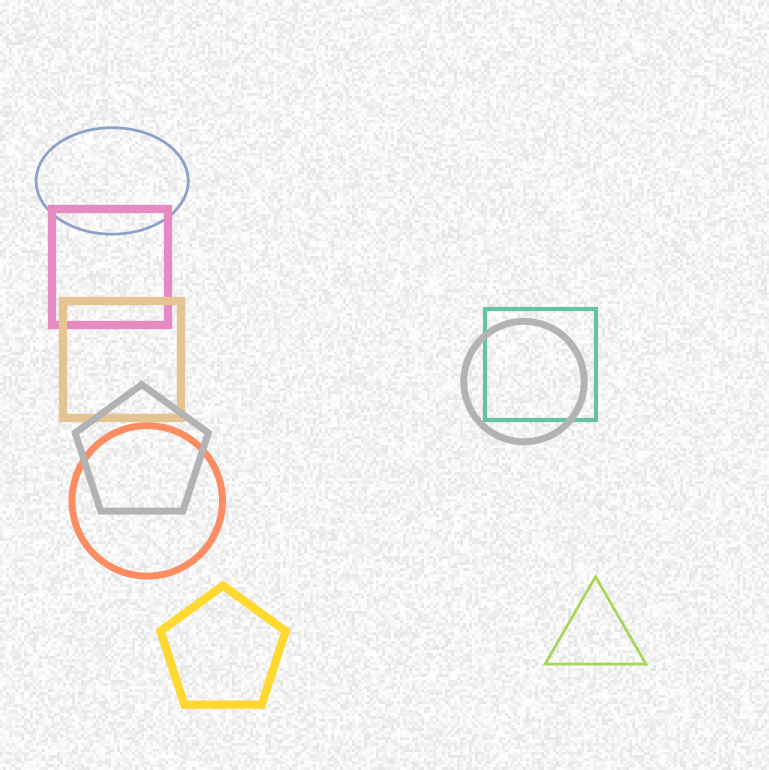[{"shape": "square", "thickness": 1.5, "radius": 0.36, "center": [0.702, 0.527]}, {"shape": "circle", "thickness": 2.5, "radius": 0.49, "center": [0.191, 0.349]}, {"shape": "oval", "thickness": 1, "radius": 0.49, "center": [0.146, 0.765]}, {"shape": "square", "thickness": 3, "radius": 0.38, "center": [0.143, 0.653]}, {"shape": "triangle", "thickness": 1, "radius": 0.38, "center": [0.773, 0.175]}, {"shape": "pentagon", "thickness": 3, "radius": 0.43, "center": [0.29, 0.154]}, {"shape": "square", "thickness": 3, "radius": 0.38, "center": [0.159, 0.533]}, {"shape": "circle", "thickness": 2.5, "radius": 0.39, "center": [0.68, 0.504]}, {"shape": "pentagon", "thickness": 2.5, "radius": 0.45, "center": [0.184, 0.41]}]